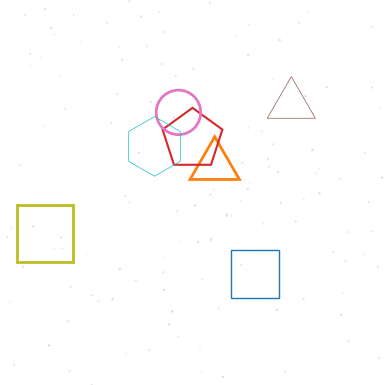[{"shape": "square", "thickness": 1, "radius": 0.31, "center": [0.662, 0.288]}, {"shape": "triangle", "thickness": 2, "radius": 0.37, "center": [0.558, 0.571]}, {"shape": "pentagon", "thickness": 1.5, "radius": 0.41, "center": [0.5, 0.638]}, {"shape": "triangle", "thickness": 0.5, "radius": 0.36, "center": [0.757, 0.729]}, {"shape": "circle", "thickness": 2, "radius": 0.29, "center": [0.464, 0.708]}, {"shape": "square", "thickness": 2, "radius": 0.37, "center": [0.117, 0.393]}, {"shape": "hexagon", "thickness": 0.5, "radius": 0.39, "center": [0.401, 0.62]}]